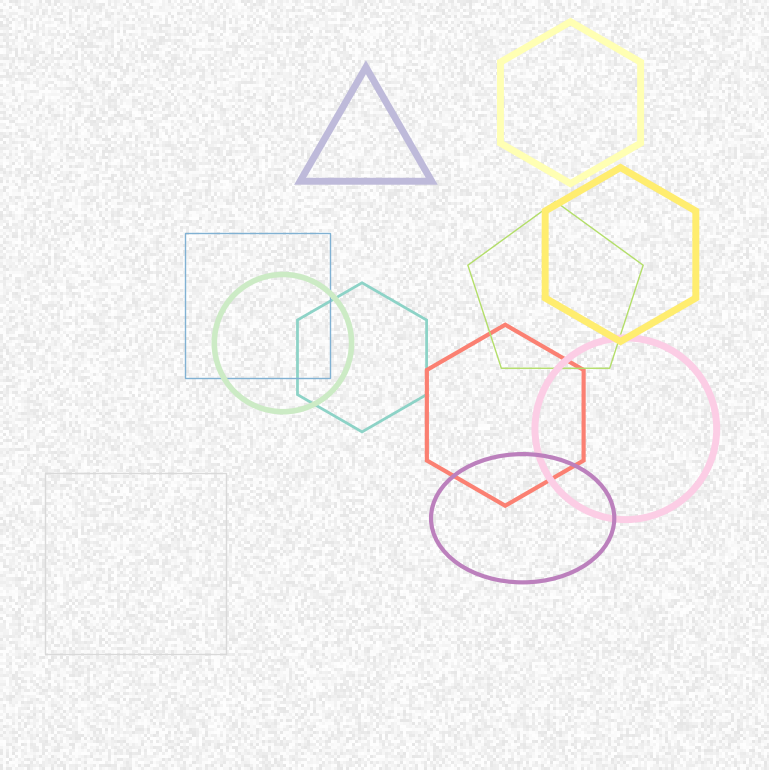[{"shape": "hexagon", "thickness": 1, "radius": 0.48, "center": [0.47, 0.536]}, {"shape": "hexagon", "thickness": 2.5, "radius": 0.53, "center": [0.741, 0.867]}, {"shape": "triangle", "thickness": 2.5, "radius": 0.49, "center": [0.475, 0.814]}, {"shape": "hexagon", "thickness": 1.5, "radius": 0.59, "center": [0.656, 0.461]}, {"shape": "square", "thickness": 0.5, "radius": 0.47, "center": [0.334, 0.603]}, {"shape": "pentagon", "thickness": 0.5, "radius": 0.6, "center": [0.721, 0.619]}, {"shape": "circle", "thickness": 2.5, "radius": 0.59, "center": [0.813, 0.443]}, {"shape": "square", "thickness": 0.5, "radius": 0.59, "center": [0.176, 0.269]}, {"shape": "oval", "thickness": 1.5, "radius": 0.59, "center": [0.679, 0.327]}, {"shape": "circle", "thickness": 2, "radius": 0.45, "center": [0.367, 0.554]}, {"shape": "hexagon", "thickness": 2.5, "radius": 0.56, "center": [0.806, 0.669]}]